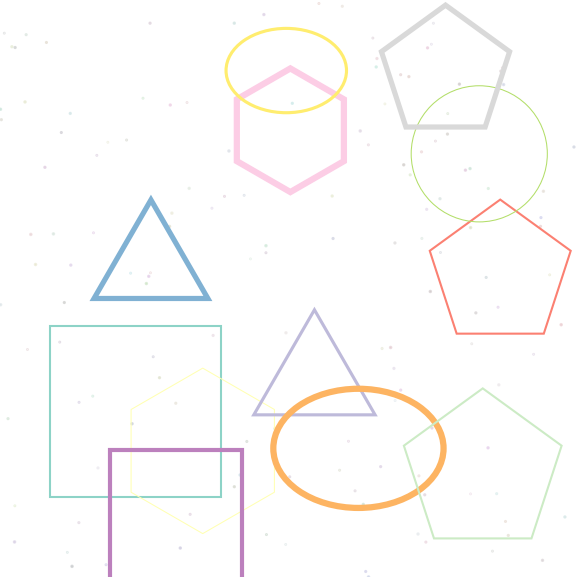[{"shape": "square", "thickness": 1, "radius": 0.74, "center": [0.234, 0.286]}, {"shape": "hexagon", "thickness": 0.5, "radius": 0.72, "center": [0.351, 0.218]}, {"shape": "triangle", "thickness": 1.5, "radius": 0.61, "center": [0.544, 0.341]}, {"shape": "pentagon", "thickness": 1, "radius": 0.64, "center": [0.866, 0.525]}, {"shape": "triangle", "thickness": 2.5, "radius": 0.57, "center": [0.261, 0.539]}, {"shape": "oval", "thickness": 3, "radius": 0.74, "center": [0.621, 0.223]}, {"shape": "circle", "thickness": 0.5, "radius": 0.59, "center": [0.83, 0.733]}, {"shape": "hexagon", "thickness": 3, "radius": 0.54, "center": [0.503, 0.774]}, {"shape": "pentagon", "thickness": 2.5, "radius": 0.58, "center": [0.771, 0.874]}, {"shape": "square", "thickness": 2, "radius": 0.57, "center": [0.305, 0.105]}, {"shape": "pentagon", "thickness": 1, "radius": 0.72, "center": [0.836, 0.183]}, {"shape": "oval", "thickness": 1.5, "radius": 0.52, "center": [0.496, 0.877]}]